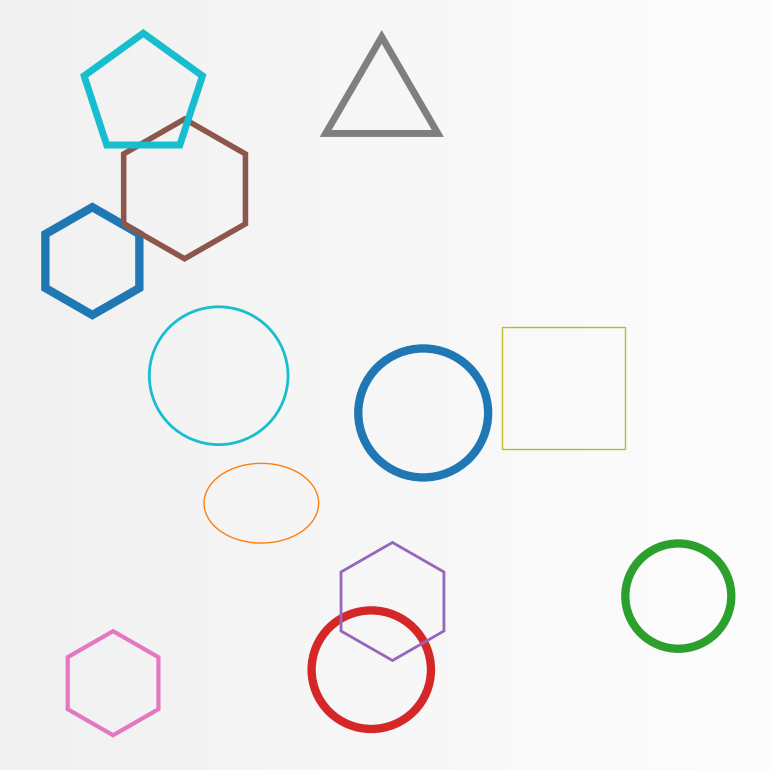[{"shape": "hexagon", "thickness": 3, "radius": 0.35, "center": [0.119, 0.661]}, {"shape": "circle", "thickness": 3, "radius": 0.42, "center": [0.546, 0.464]}, {"shape": "oval", "thickness": 0.5, "radius": 0.37, "center": [0.337, 0.346]}, {"shape": "circle", "thickness": 3, "radius": 0.34, "center": [0.875, 0.226]}, {"shape": "circle", "thickness": 3, "radius": 0.39, "center": [0.479, 0.13]}, {"shape": "hexagon", "thickness": 1, "radius": 0.38, "center": [0.506, 0.219]}, {"shape": "hexagon", "thickness": 2, "radius": 0.45, "center": [0.238, 0.755]}, {"shape": "hexagon", "thickness": 1.5, "radius": 0.34, "center": [0.146, 0.113]}, {"shape": "triangle", "thickness": 2.5, "radius": 0.42, "center": [0.493, 0.868]}, {"shape": "square", "thickness": 0.5, "radius": 0.4, "center": [0.727, 0.496]}, {"shape": "pentagon", "thickness": 2.5, "radius": 0.4, "center": [0.185, 0.877]}, {"shape": "circle", "thickness": 1, "radius": 0.45, "center": [0.282, 0.512]}]